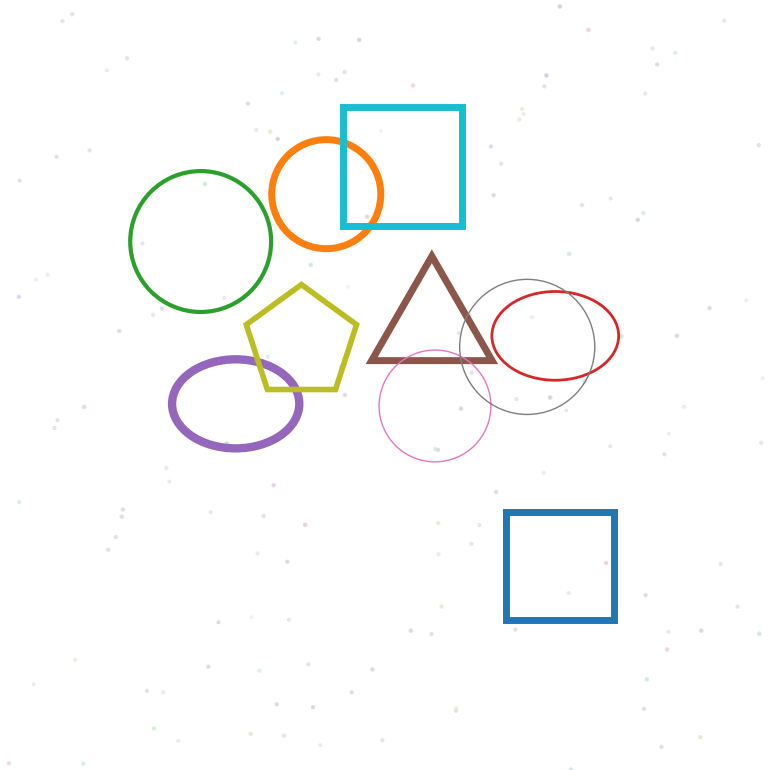[{"shape": "square", "thickness": 2.5, "radius": 0.35, "center": [0.727, 0.265]}, {"shape": "circle", "thickness": 2.5, "radius": 0.35, "center": [0.424, 0.748]}, {"shape": "circle", "thickness": 1.5, "radius": 0.46, "center": [0.261, 0.686]}, {"shape": "oval", "thickness": 1, "radius": 0.41, "center": [0.721, 0.564]}, {"shape": "oval", "thickness": 3, "radius": 0.41, "center": [0.306, 0.476]}, {"shape": "triangle", "thickness": 2.5, "radius": 0.45, "center": [0.561, 0.577]}, {"shape": "circle", "thickness": 0.5, "radius": 0.36, "center": [0.565, 0.473]}, {"shape": "circle", "thickness": 0.5, "radius": 0.44, "center": [0.685, 0.549]}, {"shape": "pentagon", "thickness": 2, "radius": 0.38, "center": [0.391, 0.555]}, {"shape": "square", "thickness": 2.5, "radius": 0.39, "center": [0.523, 0.784]}]